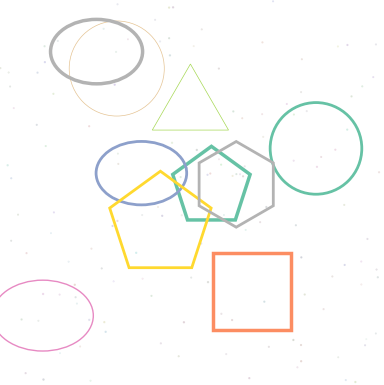[{"shape": "pentagon", "thickness": 2.5, "radius": 0.53, "center": [0.549, 0.514]}, {"shape": "circle", "thickness": 2, "radius": 0.6, "center": [0.821, 0.615]}, {"shape": "square", "thickness": 2.5, "radius": 0.5, "center": [0.654, 0.243]}, {"shape": "oval", "thickness": 2, "radius": 0.59, "center": [0.367, 0.55]}, {"shape": "oval", "thickness": 1, "radius": 0.66, "center": [0.111, 0.18]}, {"shape": "triangle", "thickness": 0.5, "radius": 0.57, "center": [0.495, 0.719]}, {"shape": "pentagon", "thickness": 2, "radius": 0.69, "center": [0.417, 0.417]}, {"shape": "circle", "thickness": 0.5, "radius": 0.62, "center": [0.303, 0.822]}, {"shape": "hexagon", "thickness": 2, "radius": 0.56, "center": [0.614, 0.521]}, {"shape": "oval", "thickness": 2.5, "radius": 0.6, "center": [0.251, 0.866]}]